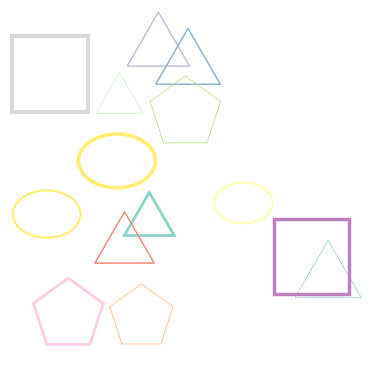[{"shape": "triangle", "thickness": 2, "radius": 0.37, "center": [0.388, 0.426]}, {"shape": "triangle", "thickness": 0.5, "radius": 0.5, "center": [0.852, 0.276]}, {"shape": "oval", "thickness": 1.5, "radius": 0.38, "center": [0.632, 0.473]}, {"shape": "triangle", "thickness": 1, "radius": 0.47, "center": [0.411, 0.875]}, {"shape": "triangle", "thickness": 1, "radius": 0.44, "center": [0.323, 0.361]}, {"shape": "triangle", "thickness": 1, "radius": 0.48, "center": [0.488, 0.83]}, {"shape": "pentagon", "thickness": 0.5, "radius": 0.43, "center": [0.367, 0.176]}, {"shape": "pentagon", "thickness": 0.5, "radius": 0.48, "center": [0.481, 0.707]}, {"shape": "pentagon", "thickness": 2, "radius": 0.48, "center": [0.178, 0.182]}, {"shape": "square", "thickness": 3, "radius": 0.49, "center": [0.13, 0.808]}, {"shape": "square", "thickness": 2.5, "radius": 0.48, "center": [0.809, 0.333]}, {"shape": "triangle", "thickness": 0.5, "radius": 0.35, "center": [0.311, 0.741]}, {"shape": "oval", "thickness": 2.5, "radius": 0.5, "center": [0.304, 0.582]}, {"shape": "oval", "thickness": 1.5, "radius": 0.44, "center": [0.121, 0.444]}]